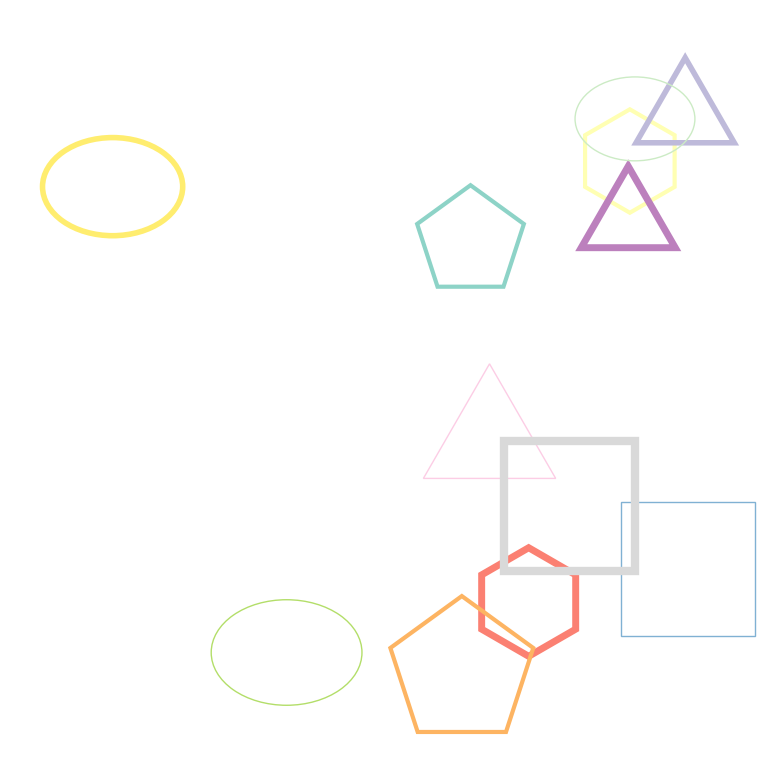[{"shape": "pentagon", "thickness": 1.5, "radius": 0.36, "center": [0.611, 0.687]}, {"shape": "hexagon", "thickness": 1.5, "radius": 0.34, "center": [0.818, 0.791]}, {"shape": "triangle", "thickness": 2, "radius": 0.37, "center": [0.89, 0.851]}, {"shape": "hexagon", "thickness": 2.5, "radius": 0.35, "center": [0.687, 0.218]}, {"shape": "square", "thickness": 0.5, "radius": 0.43, "center": [0.894, 0.261]}, {"shape": "pentagon", "thickness": 1.5, "radius": 0.49, "center": [0.6, 0.128]}, {"shape": "oval", "thickness": 0.5, "radius": 0.49, "center": [0.372, 0.153]}, {"shape": "triangle", "thickness": 0.5, "radius": 0.5, "center": [0.636, 0.428]}, {"shape": "square", "thickness": 3, "radius": 0.42, "center": [0.739, 0.343]}, {"shape": "triangle", "thickness": 2.5, "radius": 0.35, "center": [0.816, 0.714]}, {"shape": "oval", "thickness": 0.5, "radius": 0.39, "center": [0.825, 0.846]}, {"shape": "oval", "thickness": 2, "radius": 0.46, "center": [0.146, 0.758]}]